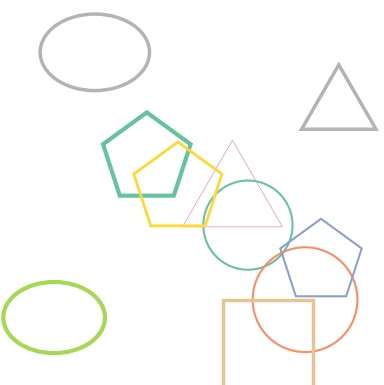[{"shape": "pentagon", "thickness": 3, "radius": 0.6, "center": [0.381, 0.588]}, {"shape": "circle", "thickness": 1.5, "radius": 0.58, "center": [0.644, 0.415]}, {"shape": "circle", "thickness": 1.5, "radius": 0.68, "center": [0.792, 0.222]}, {"shape": "pentagon", "thickness": 1.5, "radius": 0.56, "center": [0.834, 0.32]}, {"shape": "triangle", "thickness": 0.5, "radius": 0.75, "center": [0.604, 0.486]}, {"shape": "oval", "thickness": 3, "radius": 0.66, "center": [0.141, 0.175]}, {"shape": "pentagon", "thickness": 2, "radius": 0.6, "center": [0.462, 0.511]}, {"shape": "square", "thickness": 2.5, "radius": 0.58, "center": [0.696, 0.104]}, {"shape": "triangle", "thickness": 2.5, "radius": 0.56, "center": [0.88, 0.72]}, {"shape": "oval", "thickness": 2.5, "radius": 0.71, "center": [0.246, 0.864]}]